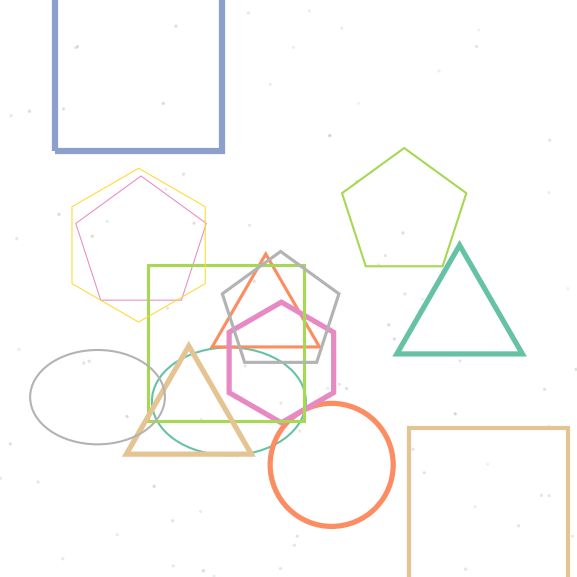[{"shape": "triangle", "thickness": 2.5, "radius": 0.63, "center": [0.796, 0.449]}, {"shape": "oval", "thickness": 1, "radius": 0.67, "center": [0.396, 0.304]}, {"shape": "circle", "thickness": 2.5, "radius": 0.53, "center": [0.574, 0.194]}, {"shape": "triangle", "thickness": 1.5, "radius": 0.54, "center": [0.46, 0.452]}, {"shape": "square", "thickness": 3, "radius": 0.72, "center": [0.239, 0.882]}, {"shape": "pentagon", "thickness": 0.5, "radius": 0.59, "center": [0.244, 0.576]}, {"shape": "hexagon", "thickness": 2.5, "radius": 0.52, "center": [0.487, 0.371]}, {"shape": "square", "thickness": 1.5, "radius": 0.68, "center": [0.391, 0.406]}, {"shape": "pentagon", "thickness": 1, "radius": 0.57, "center": [0.7, 0.63]}, {"shape": "hexagon", "thickness": 0.5, "radius": 0.67, "center": [0.24, 0.575]}, {"shape": "triangle", "thickness": 2.5, "radius": 0.62, "center": [0.327, 0.275]}, {"shape": "square", "thickness": 2, "radius": 0.69, "center": [0.846, 0.12]}, {"shape": "pentagon", "thickness": 1.5, "radius": 0.53, "center": [0.486, 0.458]}, {"shape": "oval", "thickness": 1, "radius": 0.58, "center": [0.169, 0.311]}]